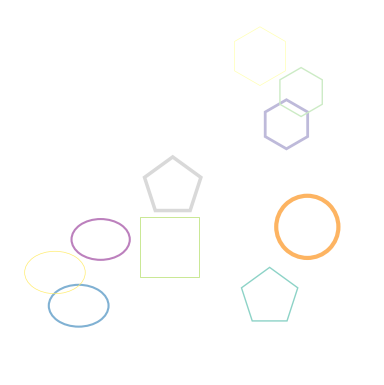[{"shape": "pentagon", "thickness": 1, "radius": 0.38, "center": [0.7, 0.229]}, {"shape": "hexagon", "thickness": 0.5, "radius": 0.38, "center": [0.675, 0.854]}, {"shape": "hexagon", "thickness": 2, "radius": 0.32, "center": [0.744, 0.677]}, {"shape": "oval", "thickness": 1.5, "radius": 0.39, "center": [0.204, 0.206]}, {"shape": "circle", "thickness": 3, "radius": 0.4, "center": [0.798, 0.411]}, {"shape": "square", "thickness": 0.5, "radius": 0.39, "center": [0.44, 0.359]}, {"shape": "pentagon", "thickness": 2.5, "radius": 0.38, "center": [0.449, 0.515]}, {"shape": "oval", "thickness": 1.5, "radius": 0.38, "center": [0.261, 0.378]}, {"shape": "hexagon", "thickness": 1, "radius": 0.32, "center": [0.782, 0.761]}, {"shape": "oval", "thickness": 0.5, "radius": 0.39, "center": [0.143, 0.292]}]